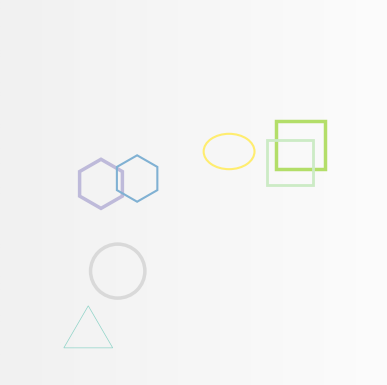[{"shape": "triangle", "thickness": 0.5, "radius": 0.36, "center": [0.228, 0.133]}, {"shape": "hexagon", "thickness": 2.5, "radius": 0.32, "center": [0.261, 0.523]}, {"shape": "hexagon", "thickness": 1.5, "radius": 0.3, "center": [0.354, 0.536]}, {"shape": "square", "thickness": 2.5, "radius": 0.32, "center": [0.775, 0.624]}, {"shape": "circle", "thickness": 2.5, "radius": 0.35, "center": [0.304, 0.296]}, {"shape": "square", "thickness": 2, "radius": 0.3, "center": [0.749, 0.578]}, {"shape": "oval", "thickness": 1.5, "radius": 0.33, "center": [0.591, 0.607]}]